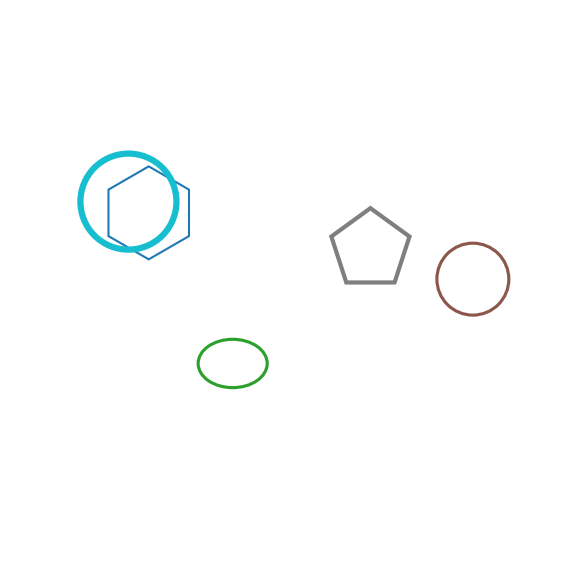[{"shape": "hexagon", "thickness": 1, "radius": 0.4, "center": [0.258, 0.631]}, {"shape": "oval", "thickness": 1.5, "radius": 0.3, "center": [0.403, 0.37]}, {"shape": "circle", "thickness": 1.5, "radius": 0.31, "center": [0.819, 0.516]}, {"shape": "pentagon", "thickness": 2, "radius": 0.36, "center": [0.641, 0.568]}, {"shape": "circle", "thickness": 3, "radius": 0.42, "center": [0.222, 0.65]}]